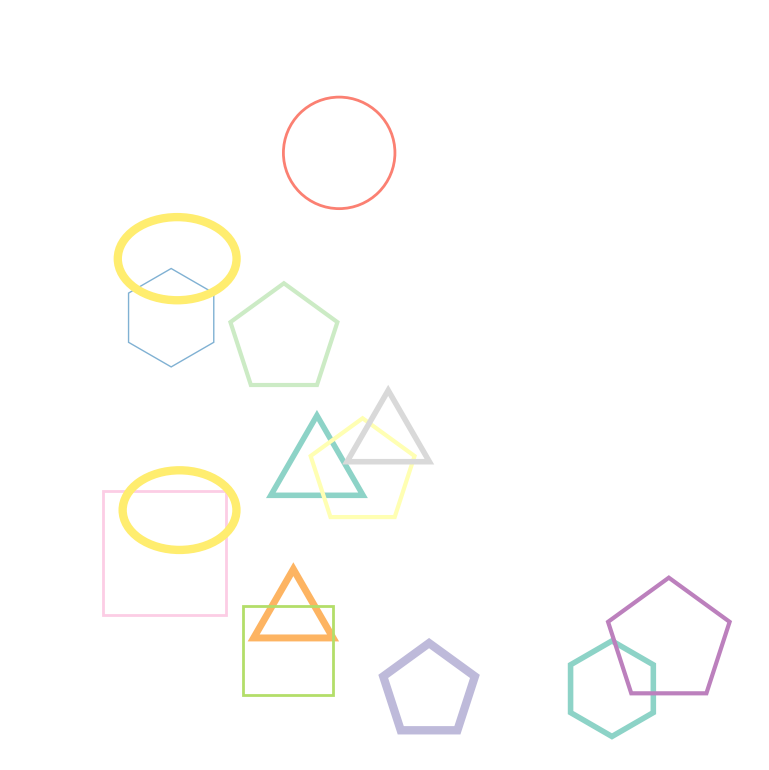[{"shape": "hexagon", "thickness": 2, "radius": 0.31, "center": [0.795, 0.106]}, {"shape": "triangle", "thickness": 2, "radius": 0.35, "center": [0.412, 0.391]}, {"shape": "pentagon", "thickness": 1.5, "radius": 0.35, "center": [0.471, 0.386]}, {"shape": "pentagon", "thickness": 3, "radius": 0.31, "center": [0.557, 0.102]}, {"shape": "circle", "thickness": 1, "radius": 0.36, "center": [0.44, 0.801]}, {"shape": "hexagon", "thickness": 0.5, "radius": 0.32, "center": [0.222, 0.587]}, {"shape": "triangle", "thickness": 2.5, "radius": 0.3, "center": [0.381, 0.201]}, {"shape": "square", "thickness": 1, "radius": 0.29, "center": [0.374, 0.155]}, {"shape": "square", "thickness": 1, "radius": 0.4, "center": [0.214, 0.282]}, {"shape": "triangle", "thickness": 2, "radius": 0.31, "center": [0.504, 0.431]}, {"shape": "pentagon", "thickness": 1.5, "radius": 0.42, "center": [0.869, 0.167]}, {"shape": "pentagon", "thickness": 1.5, "radius": 0.37, "center": [0.369, 0.559]}, {"shape": "oval", "thickness": 3, "radius": 0.39, "center": [0.23, 0.664]}, {"shape": "oval", "thickness": 3, "radius": 0.37, "center": [0.233, 0.338]}]